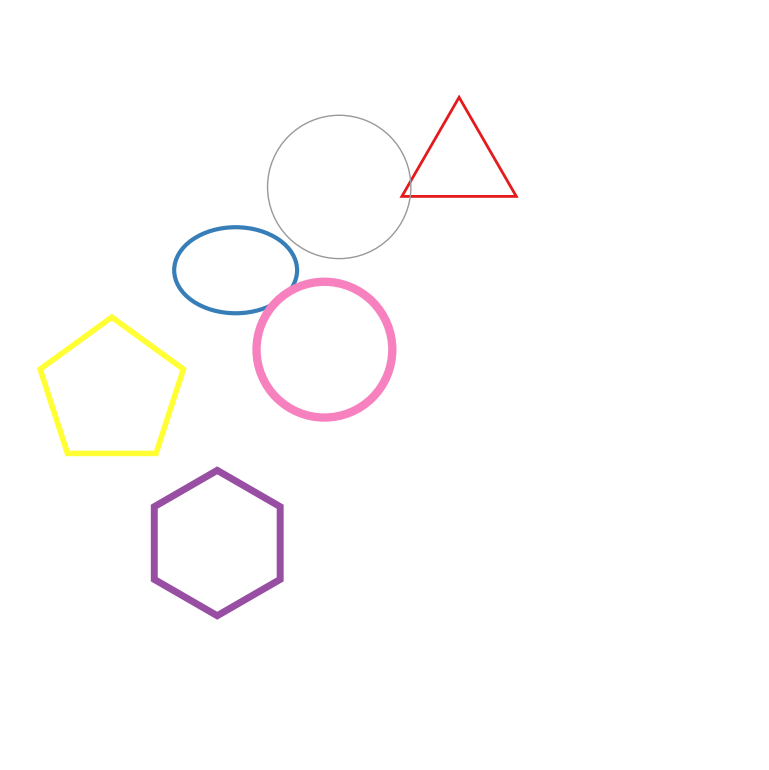[{"shape": "triangle", "thickness": 1, "radius": 0.43, "center": [0.596, 0.788]}, {"shape": "oval", "thickness": 1.5, "radius": 0.4, "center": [0.306, 0.649]}, {"shape": "hexagon", "thickness": 2.5, "radius": 0.47, "center": [0.282, 0.295]}, {"shape": "pentagon", "thickness": 2, "radius": 0.49, "center": [0.145, 0.49]}, {"shape": "circle", "thickness": 3, "radius": 0.44, "center": [0.421, 0.546]}, {"shape": "circle", "thickness": 0.5, "radius": 0.47, "center": [0.441, 0.757]}]